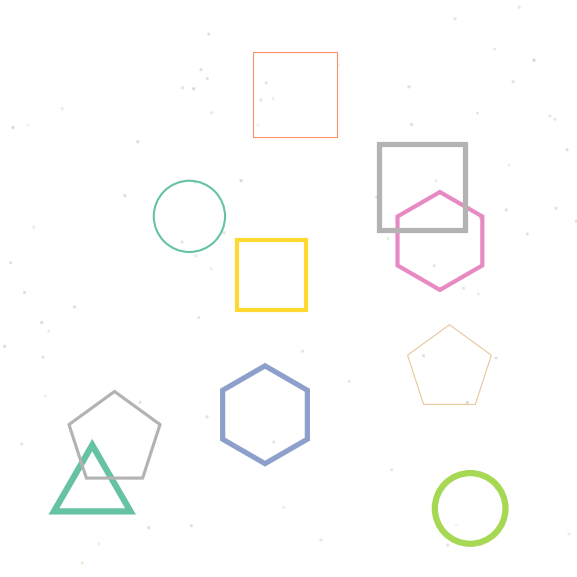[{"shape": "triangle", "thickness": 3, "radius": 0.38, "center": [0.16, 0.152]}, {"shape": "circle", "thickness": 1, "radius": 0.31, "center": [0.328, 0.624]}, {"shape": "square", "thickness": 0.5, "radius": 0.37, "center": [0.511, 0.836]}, {"shape": "hexagon", "thickness": 2.5, "radius": 0.42, "center": [0.459, 0.281]}, {"shape": "hexagon", "thickness": 2, "radius": 0.42, "center": [0.762, 0.582]}, {"shape": "circle", "thickness": 3, "radius": 0.31, "center": [0.814, 0.119]}, {"shape": "square", "thickness": 2, "radius": 0.3, "center": [0.47, 0.523]}, {"shape": "pentagon", "thickness": 0.5, "radius": 0.38, "center": [0.778, 0.361]}, {"shape": "square", "thickness": 2.5, "radius": 0.37, "center": [0.731, 0.676]}, {"shape": "pentagon", "thickness": 1.5, "radius": 0.41, "center": [0.198, 0.238]}]